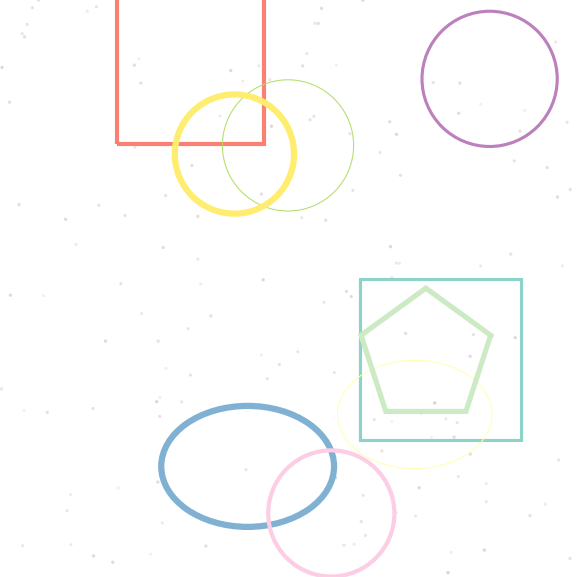[{"shape": "square", "thickness": 1.5, "radius": 0.7, "center": [0.762, 0.376]}, {"shape": "oval", "thickness": 0.5, "radius": 0.67, "center": [0.718, 0.281]}, {"shape": "square", "thickness": 2, "radius": 0.64, "center": [0.33, 0.877]}, {"shape": "oval", "thickness": 3, "radius": 0.75, "center": [0.429, 0.192]}, {"shape": "circle", "thickness": 0.5, "radius": 0.57, "center": [0.499, 0.747]}, {"shape": "circle", "thickness": 2, "radius": 0.55, "center": [0.574, 0.11]}, {"shape": "circle", "thickness": 1.5, "radius": 0.59, "center": [0.848, 0.863]}, {"shape": "pentagon", "thickness": 2.5, "radius": 0.59, "center": [0.737, 0.382]}, {"shape": "circle", "thickness": 3, "radius": 0.52, "center": [0.406, 0.732]}]